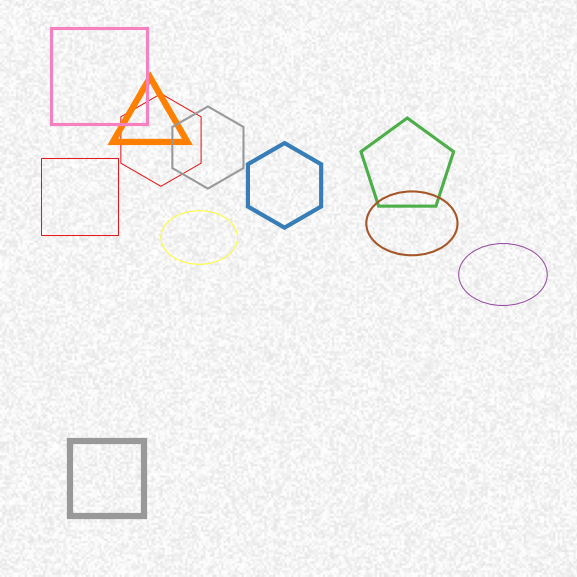[{"shape": "square", "thickness": 0.5, "radius": 0.33, "center": [0.137, 0.659]}, {"shape": "hexagon", "thickness": 0.5, "radius": 0.4, "center": [0.279, 0.757]}, {"shape": "hexagon", "thickness": 2, "radius": 0.37, "center": [0.493, 0.678]}, {"shape": "pentagon", "thickness": 1.5, "radius": 0.42, "center": [0.705, 0.71]}, {"shape": "oval", "thickness": 0.5, "radius": 0.38, "center": [0.871, 0.524]}, {"shape": "triangle", "thickness": 3, "radius": 0.37, "center": [0.26, 0.791]}, {"shape": "oval", "thickness": 0.5, "radius": 0.33, "center": [0.345, 0.588]}, {"shape": "oval", "thickness": 1, "radius": 0.39, "center": [0.713, 0.612]}, {"shape": "square", "thickness": 1.5, "radius": 0.42, "center": [0.172, 0.868]}, {"shape": "square", "thickness": 3, "radius": 0.32, "center": [0.185, 0.171]}, {"shape": "hexagon", "thickness": 1, "radius": 0.36, "center": [0.36, 0.744]}]